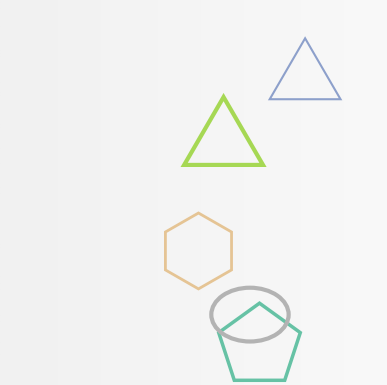[{"shape": "pentagon", "thickness": 2.5, "radius": 0.55, "center": [0.67, 0.102]}, {"shape": "triangle", "thickness": 1.5, "radius": 0.53, "center": [0.787, 0.795]}, {"shape": "triangle", "thickness": 3, "radius": 0.59, "center": [0.577, 0.63]}, {"shape": "hexagon", "thickness": 2, "radius": 0.49, "center": [0.512, 0.348]}, {"shape": "oval", "thickness": 3, "radius": 0.5, "center": [0.645, 0.183]}]